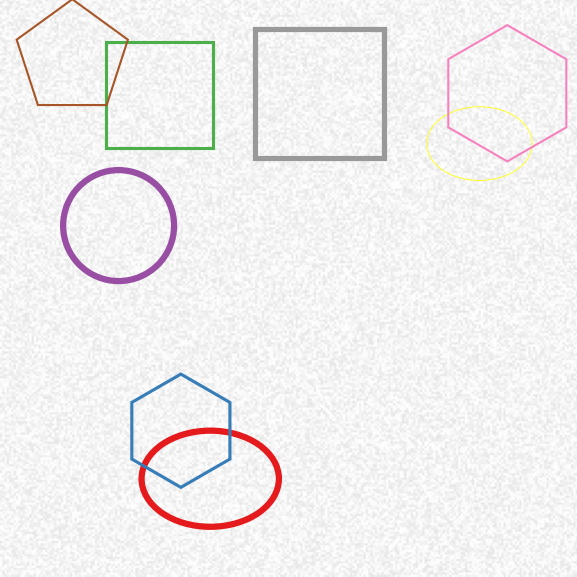[{"shape": "oval", "thickness": 3, "radius": 0.59, "center": [0.364, 0.17]}, {"shape": "hexagon", "thickness": 1.5, "radius": 0.49, "center": [0.313, 0.253]}, {"shape": "square", "thickness": 1.5, "radius": 0.46, "center": [0.276, 0.835]}, {"shape": "circle", "thickness": 3, "radius": 0.48, "center": [0.205, 0.609]}, {"shape": "oval", "thickness": 0.5, "radius": 0.46, "center": [0.83, 0.75]}, {"shape": "pentagon", "thickness": 1, "radius": 0.51, "center": [0.125, 0.899]}, {"shape": "hexagon", "thickness": 1, "radius": 0.59, "center": [0.878, 0.838]}, {"shape": "square", "thickness": 2.5, "radius": 0.56, "center": [0.553, 0.837]}]